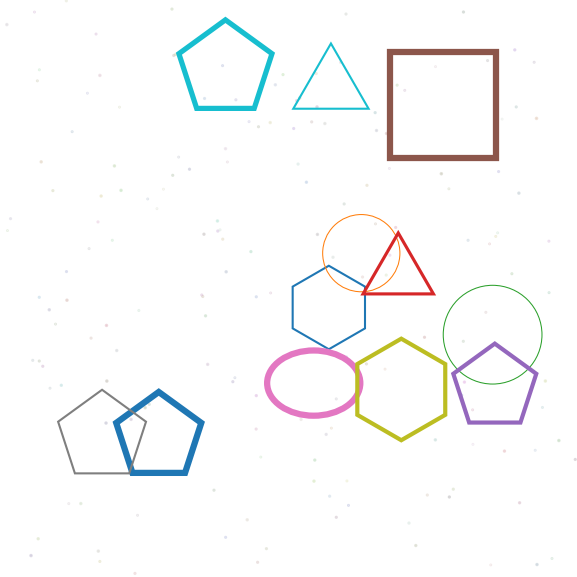[{"shape": "pentagon", "thickness": 3, "radius": 0.39, "center": [0.275, 0.243]}, {"shape": "hexagon", "thickness": 1, "radius": 0.36, "center": [0.569, 0.467]}, {"shape": "circle", "thickness": 0.5, "radius": 0.33, "center": [0.626, 0.561]}, {"shape": "circle", "thickness": 0.5, "radius": 0.43, "center": [0.853, 0.42]}, {"shape": "triangle", "thickness": 1.5, "radius": 0.35, "center": [0.69, 0.525]}, {"shape": "pentagon", "thickness": 2, "radius": 0.38, "center": [0.857, 0.329]}, {"shape": "square", "thickness": 3, "radius": 0.46, "center": [0.768, 0.817]}, {"shape": "oval", "thickness": 3, "radius": 0.4, "center": [0.543, 0.336]}, {"shape": "pentagon", "thickness": 1, "radius": 0.4, "center": [0.177, 0.244]}, {"shape": "hexagon", "thickness": 2, "radius": 0.44, "center": [0.695, 0.325]}, {"shape": "pentagon", "thickness": 2.5, "radius": 0.42, "center": [0.39, 0.88]}, {"shape": "triangle", "thickness": 1, "radius": 0.38, "center": [0.573, 0.849]}]